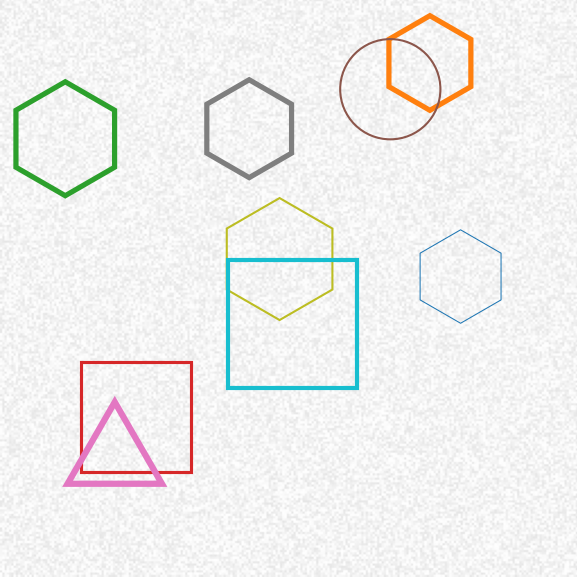[{"shape": "hexagon", "thickness": 0.5, "radius": 0.4, "center": [0.798, 0.52]}, {"shape": "hexagon", "thickness": 2.5, "radius": 0.41, "center": [0.744, 0.89]}, {"shape": "hexagon", "thickness": 2.5, "radius": 0.49, "center": [0.113, 0.759]}, {"shape": "square", "thickness": 1.5, "radius": 0.47, "center": [0.236, 0.277]}, {"shape": "circle", "thickness": 1, "radius": 0.43, "center": [0.676, 0.845]}, {"shape": "triangle", "thickness": 3, "radius": 0.47, "center": [0.199, 0.209]}, {"shape": "hexagon", "thickness": 2.5, "radius": 0.42, "center": [0.432, 0.776]}, {"shape": "hexagon", "thickness": 1, "radius": 0.53, "center": [0.484, 0.551]}, {"shape": "square", "thickness": 2, "radius": 0.55, "center": [0.506, 0.438]}]